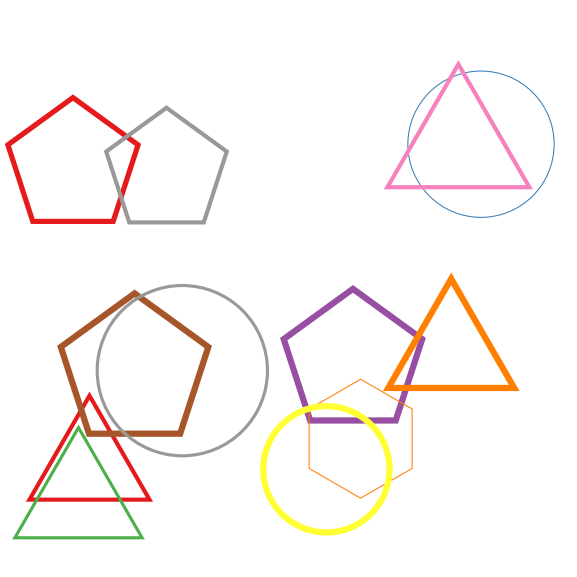[{"shape": "pentagon", "thickness": 2.5, "radius": 0.59, "center": [0.126, 0.712]}, {"shape": "triangle", "thickness": 2, "radius": 0.6, "center": [0.155, 0.194]}, {"shape": "circle", "thickness": 0.5, "radius": 0.63, "center": [0.833, 0.749]}, {"shape": "triangle", "thickness": 1.5, "radius": 0.64, "center": [0.136, 0.132]}, {"shape": "pentagon", "thickness": 3, "radius": 0.63, "center": [0.611, 0.373]}, {"shape": "hexagon", "thickness": 0.5, "radius": 0.51, "center": [0.624, 0.239]}, {"shape": "triangle", "thickness": 3, "radius": 0.63, "center": [0.781, 0.39]}, {"shape": "circle", "thickness": 3, "radius": 0.55, "center": [0.565, 0.187]}, {"shape": "pentagon", "thickness": 3, "radius": 0.67, "center": [0.233, 0.357]}, {"shape": "triangle", "thickness": 2, "radius": 0.71, "center": [0.794, 0.746]}, {"shape": "pentagon", "thickness": 2, "radius": 0.55, "center": [0.288, 0.703]}, {"shape": "circle", "thickness": 1.5, "radius": 0.74, "center": [0.316, 0.357]}]